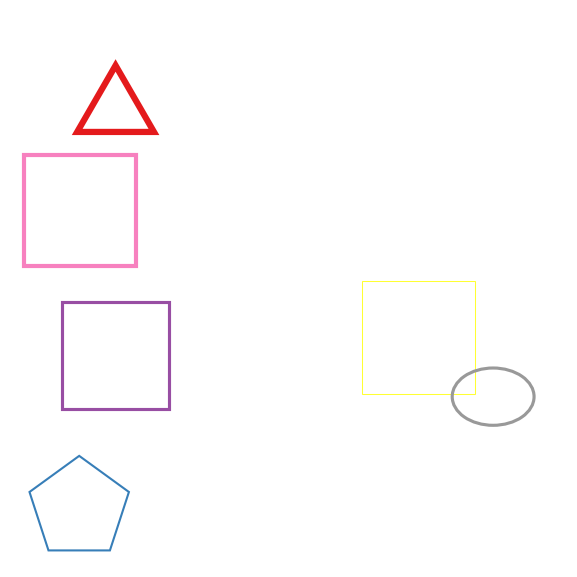[{"shape": "triangle", "thickness": 3, "radius": 0.38, "center": [0.2, 0.809]}, {"shape": "pentagon", "thickness": 1, "radius": 0.45, "center": [0.137, 0.119]}, {"shape": "square", "thickness": 1.5, "radius": 0.46, "center": [0.201, 0.384]}, {"shape": "square", "thickness": 0.5, "radius": 0.49, "center": [0.724, 0.415]}, {"shape": "square", "thickness": 2, "radius": 0.48, "center": [0.138, 0.635]}, {"shape": "oval", "thickness": 1.5, "radius": 0.35, "center": [0.854, 0.312]}]